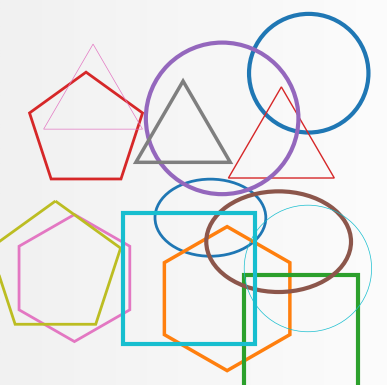[{"shape": "oval", "thickness": 2, "radius": 0.71, "center": [0.543, 0.435]}, {"shape": "circle", "thickness": 3, "radius": 0.77, "center": [0.797, 0.81]}, {"shape": "hexagon", "thickness": 2.5, "radius": 0.93, "center": [0.586, 0.224]}, {"shape": "square", "thickness": 3, "radius": 0.73, "center": [0.776, 0.14]}, {"shape": "triangle", "thickness": 1, "radius": 0.79, "center": [0.726, 0.617]}, {"shape": "pentagon", "thickness": 2, "radius": 0.77, "center": [0.222, 0.659]}, {"shape": "circle", "thickness": 3, "radius": 0.98, "center": [0.573, 0.693]}, {"shape": "oval", "thickness": 3, "radius": 0.93, "center": [0.719, 0.372]}, {"shape": "triangle", "thickness": 0.5, "radius": 0.74, "center": [0.24, 0.738]}, {"shape": "hexagon", "thickness": 2, "radius": 0.83, "center": [0.192, 0.278]}, {"shape": "triangle", "thickness": 2.5, "radius": 0.7, "center": [0.472, 0.649]}, {"shape": "pentagon", "thickness": 2, "radius": 0.88, "center": [0.143, 0.301]}, {"shape": "circle", "thickness": 0.5, "radius": 0.82, "center": [0.795, 0.303]}, {"shape": "square", "thickness": 3, "radius": 0.85, "center": [0.487, 0.276]}]